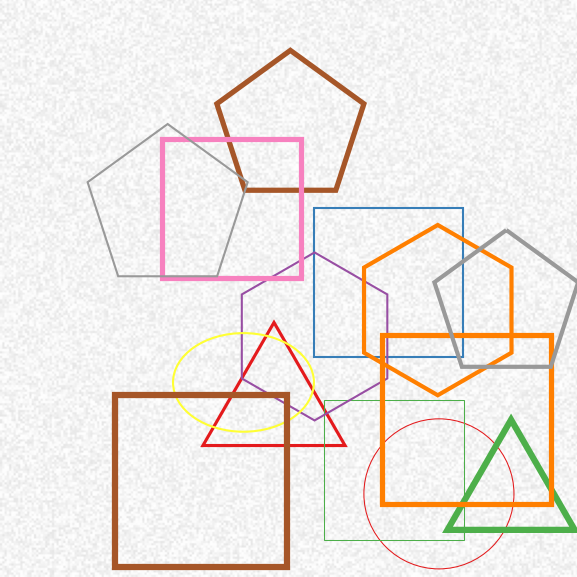[{"shape": "triangle", "thickness": 1.5, "radius": 0.71, "center": [0.474, 0.299]}, {"shape": "circle", "thickness": 0.5, "radius": 0.65, "center": [0.76, 0.144]}, {"shape": "square", "thickness": 1, "radius": 0.65, "center": [0.673, 0.51]}, {"shape": "triangle", "thickness": 3, "radius": 0.64, "center": [0.885, 0.145]}, {"shape": "square", "thickness": 0.5, "radius": 0.61, "center": [0.682, 0.185]}, {"shape": "hexagon", "thickness": 1, "radius": 0.73, "center": [0.545, 0.417]}, {"shape": "square", "thickness": 2.5, "radius": 0.73, "center": [0.808, 0.273]}, {"shape": "hexagon", "thickness": 2, "radius": 0.74, "center": [0.758, 0.462]}, {"shape": "oval", "thickness": 1, "radius": 0.61, "center": [0.422, 0.337]}, {"shape": "pentagon", "thickness": 2.5, "radius": 0.67, "center": [0.503, 0.778]}, {"shape": "square", "thickness": 3, "radius": 0.75, "center": [0.348, 0.166]}, {"shape": "square", "thickness": 2.5, "radius": 0.6, "center": [0.401, 0.638]}, {"shape": "pentagon", "thickness": 1, "radius": 0.73, "center": [0.29, 0.639]}, {"shape": "pentagon", "thickness": 2, "radius": 0.65, "center": [0.877, 0.47]}]